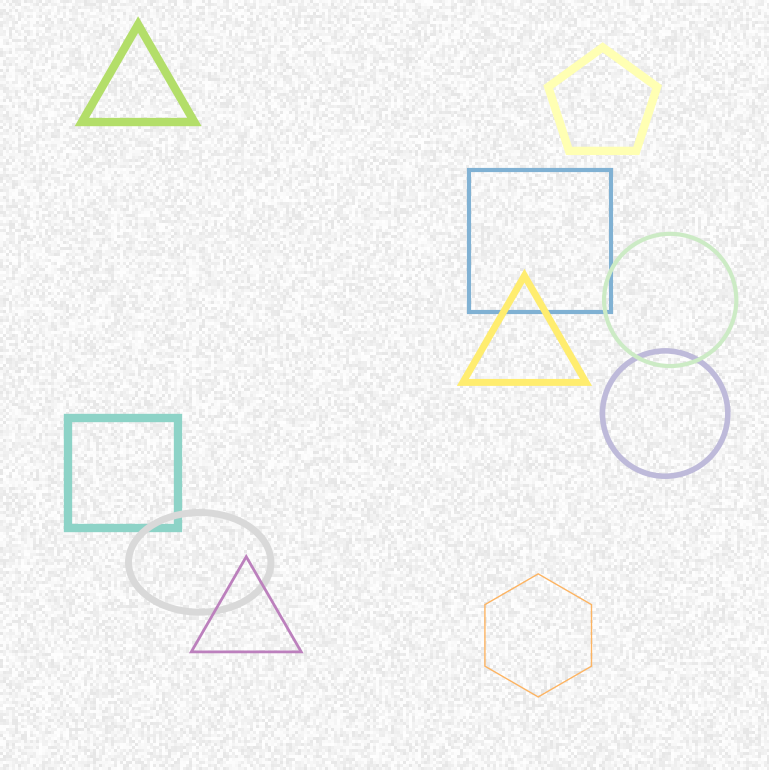[{"shape": "square", "thickness": 3, "radius": 0.36, "center": [0.16, 0.386]}, {"shape": "pentagon", "thickness": 3, "radius": 0.37, "center": [0.783, 0.864]}, {"shape": "circle", "thickness": 2, "radius": 0.41, "center": [0.864, 0.463]}, {"shape": "square", "thickness": 1.5, "radius": 0.46, "center": [0.701, 0.687]}, {"shape": "hexagon", "thickness": 0.5, "radius": 0.4, "center": [0.699, 0.175]}, {"shape": "triangle", "thickness": 3, "radius": 0.42, "center": [0.179, 0.884]}, {"shape": "oval", "thickness": 2.5, "radius": 0.46, "center": [0.259, 0.27]}, {"shape": "triangle", "thickness": 1, "radius": 0.41, "center": [0.32, 0.195]}, {"shape": "circle", "thickness": 1.5, "radius": 0.43, "center": [0.87, 0.61]}, {"shape": "triangle", "thickness": 2.5, "radius": 0.46, "center": [0.681, 0.55]}]